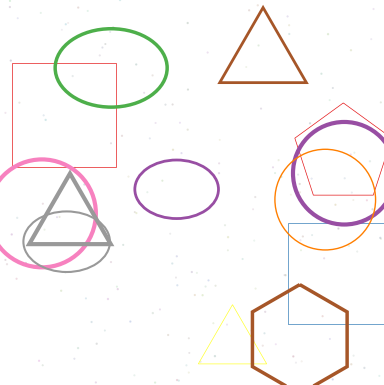[{"shape": "square", "thickness": 0.5, "radius": 0.67, "center": [0.165, 0.701]}, {"shape": "pentagon", "thickness": 0.5, "radius": 0.66, "center": [0.892, 0.6]}, {"shape": "square", "thickness": 0.5, "radius": 0.66, "center": [0.878, 0.29]}, {"shape": "oval", "thickness": 2.5, "radius": 0.73, "center": [0.289, 0.824]}, {"shape": "oval", "thickness": 2, "radius": 0.54, "center": [0.459, 0.508]}, {"shape": "circle", "thickness": 3, "radius": 0.67, "center": [0.894, 0.55]}, {"shape": "circle", "thickness": 1, "radius": 0.65, "center": [0.845, 0.482]}, {"shape": "triangle", "thickness": 0.5, "radius": 0.51, "center": [0.604, 0.106]}, {"shape": "triangle", "thickness": 2, "radius": 0.65, "center": [0.683, 0.85]}, {"shape": "hexagon", "thickness": 2.5, "radius": 0.71, "center": [0.779, 0.119]}, {"shape": "circle", "thickness": 3, "radius": 0.7, "center": [0.109, 0.446]}, {"shape": "triangle", "thickness": 3, "radius": 0.61, "center": [0.182, 0.427]}, {"shape": "oval", "thickness": 1.5, "radius": 0.56, "center": [0.173, 0.372]}]